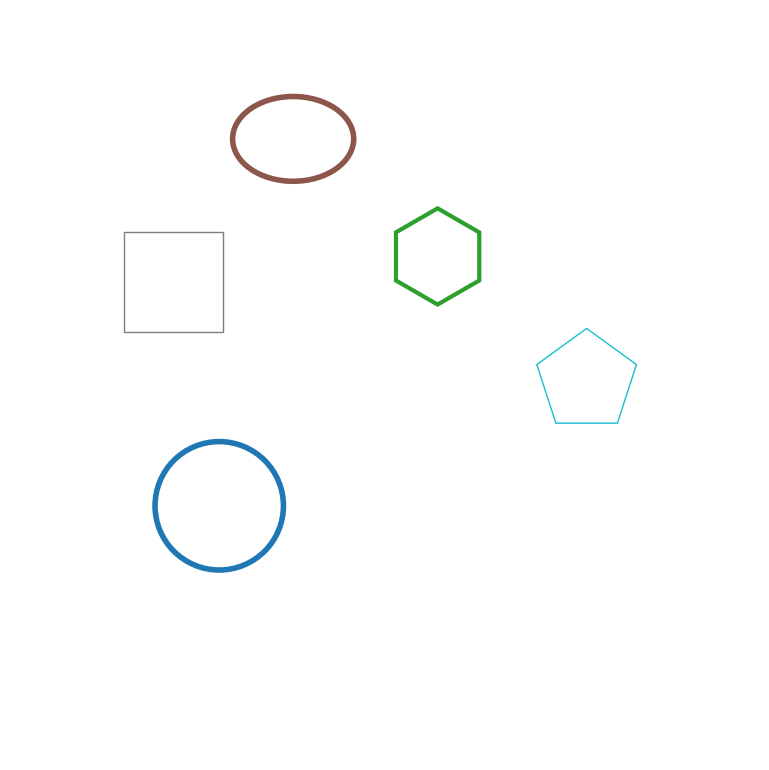[{"shape": "circle", "thickness": 2, "radius": 0.42, "center": [0.285, 0.343]}, {"shape": "hexagon", "thickness": 1.5, "radius": 0.31, "center": [0.568, 0.667]}, {"shape": "oval", "thickness": 2, "radius": 0.39, "center": [0.381, 0.82]}, {"shape": "square", "thickness": 0.5, "radius": 0.32, "center": [0.226, 0.634]}, {"shape": "pentagon", "thickness": 0.5, "radius": 0.34, "center": [0.762, 0.505]}]